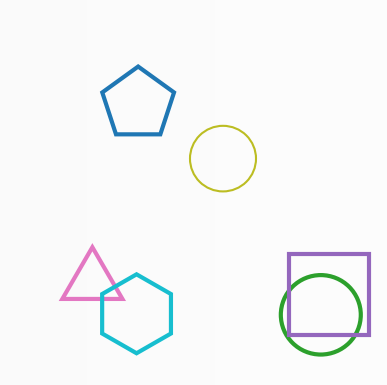[{"shape": "pentagon", "thickness": 3, "radius": 0.49, "center": [0.357, 0.73]}, {"shape": "circle", "thickness": 3, "radius": 0.52, "center": [0.828, 0.182]}, {"shape": "square", "thickness": 3, "radius": 0.52, "center": [0.849, 0.235]}, {"shape": "triangle", "thickness": 3, "radius": 0.45, "center": [0.238, 0.268]}, {"shape": "circle", "thickness": 1.5, "radius": 0.43, "center": [0.575, 0.588]}, {"shape": "hexagon", "thickness": 3, "radius": 0.51, "center": [0.352, 0.185]}]